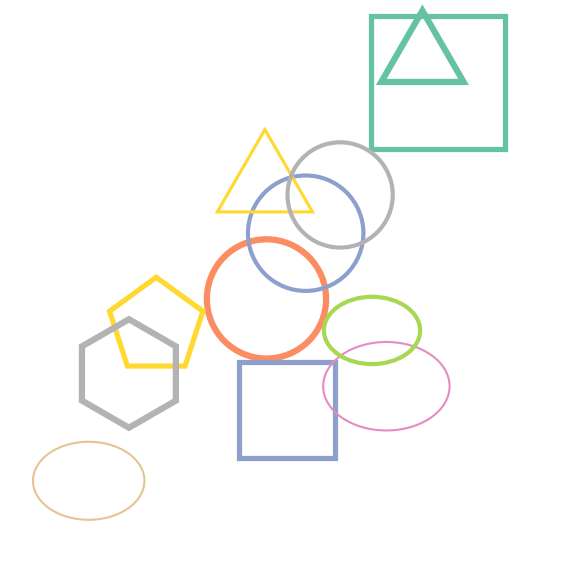[{"shape": "triangle", "thickness": 3, "radius": 0.41, "center": [0.731, 0.898]}, {"shape": "square", "thickness": 2.5, "radius": 0.58, "center": [0.758, 0.856]}, {"shape": "circle", "thickness": 3, "radius": 0.52, "center": [0.461, 0.482]}, {"shape": "circle", "thickness": 2, "radius": 0.5, "center": [0.529, 0.595]}, {"shape": "square", "thickness": 2.5, "radius": 0.42, "center": [0.497, 0.29]}, {"shape": "oval", "thickness": 1, "radius": 0.55, "center": [0.669, 0.33]}, {"shape": "oval", "thickness": 2, "radius": 0.42, "center": [0.644, 0.427]}, {"shape": "triangle", "thickness": 1.5, "radius": 0.48, "center": [0.459, 0.68]}, {"shape": "pentagon", "thickness": 2.5, "radius": 0.42, "center": [0.27, 0.434]}, {"shape": "oval", "thickness": 1, "radius": 0.48, "center": [0.154, 0.167]}, {"shape": "circle", "thickness": 2, "radius": 0.46, "center": [0.589, 0.662]}, {"shape": "hexagon", "thickness": 3, "radius": 0.47, "center": [0.223, 0.352]}]